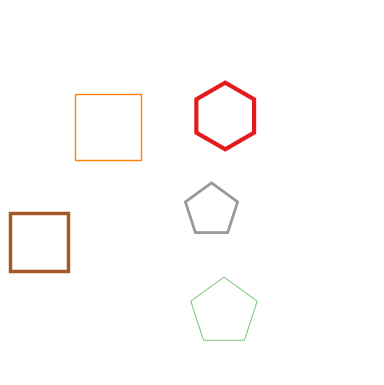[{"shape": "hexagon", "thickness": 3, "radius": 0.43, "center": [0.585, 0.699]}, {"shape": "pentagon", "thickness": 0.5, "radius": 0.45, "center": [0.582, 0.19]}, {"shape": "square", "thickness": 1, "radius": 0.43, "center": [0.281, 0.671]}, {"shape": "square", "thickness": 2.5, "radius": 0.37, "center": [0.101, 0.372]}, {"shape": "pentagon", "thickness": 2, "radius": 0.36, "center": [0.549, 0.454]}]